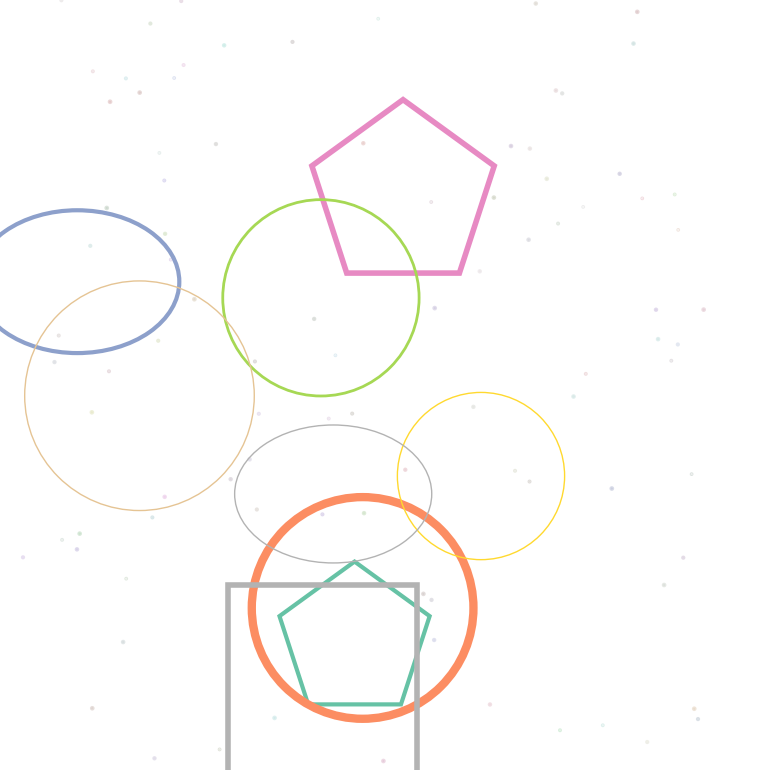[{"shape": "pentagon", "thickness": 1.5, "radius": 0.51, "center": [0.46, 0.168]}, {"shape": "circle", "thickness": 3, "radius": 0.72, "center": [0.471, 0.21]}, {"shape": "oval", "thickness": 1.5, "radius": 0.66, "center": [0.1, 0.634]}, {"shape": "pentagon", "thickness": 2, "radius": 0.62, "center": [0.523, 0.746]}, {"shape": "circle", "thickness": 1, "radius": 0.64, "center": [0.417, 0.613]}, {"shape": "circle", "thickness": 0.5, "radius": 0.54, "center": [0.625, 0.382]}, {"shape": "circle", "thickness": 0.5, "radius": 0.75, "center": [0.181, 0.486]}, {"shape": "oval", "thickness": 0.5, "radius": 0.64, "center": [0.433, 0.358]}, {"shape": "square", "thickness": 2, "radius": 0.61, "center": [0.418, 0.117]}]